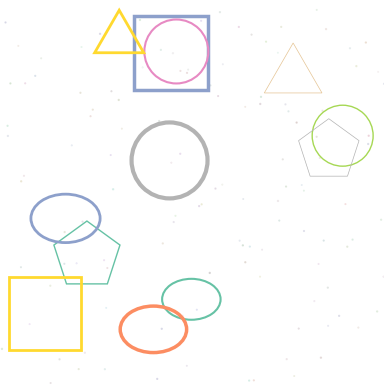[{"shape": "pentagon", "thickness": 1, "radius": 0.45, "center": [0.226, 0.336]}, {"shape": "oval", "thickness": 1.5, "radius": 0.38, "center": [0.497, 0.223]}, {"shape": "oval", "thickness": 2.5, "radius": 0.43, "center": [0.398, 0.145]}, {"shape": "square", "thickness": 2.5, "radius": 0.48, "center": [0.444, 0.863]}, {"shape": "oval", "thickness": 2, "radius": 0.45, "center": [0.17, 0.433]}, {"shape": "circle", "thickness": 1.5, "radius": 0.42, "center": [0.458, 0.866]}, {"shape": "circle", "thickness": 1, "radius": 0.4, "center": [0.89, 0.648]}, {"shape": "triangle", "thickness": 2, "radius": 0.37, "center": [0.31, 0.9]}, {"shape": "square", "thickness": 2, "radius": 0.47, "center": [0.117, 0.187]}, {"shape": "triangle", "thickness": 0.5, "radius": 0.43, "center": [0.761, 0.802]}, {"shape": "pentagon", "thickness": 0.5, "radius": 0.41, "center": [0.854, 0.609]}, {"shape": "circle", "thickness": 3, "radius": 0.49, "center": [0.44, 0.583]}]